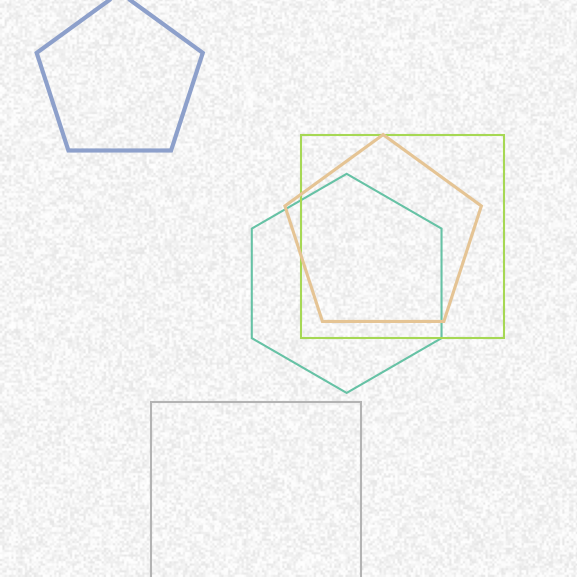[{"shape": "hexagon", "thickness": 1, "radius": 0.95, "center": [0.6, 0.508]}, {"shape": "pentagon", "thickness": 2, "radius": 0.76, "center": [0.207, 0.861]}, {"shape": "square", "thickness": 1, "radius": 0.88, "center": [0.697, 0.589]}, {"shape": "pentagon", "thickness": 1.5, "radius": 0.89, "center": [0.663, 0.587]}, {"shape": "square", "thickness": 1, "radius": 0.91, "center": [0.444, 0.121]}]